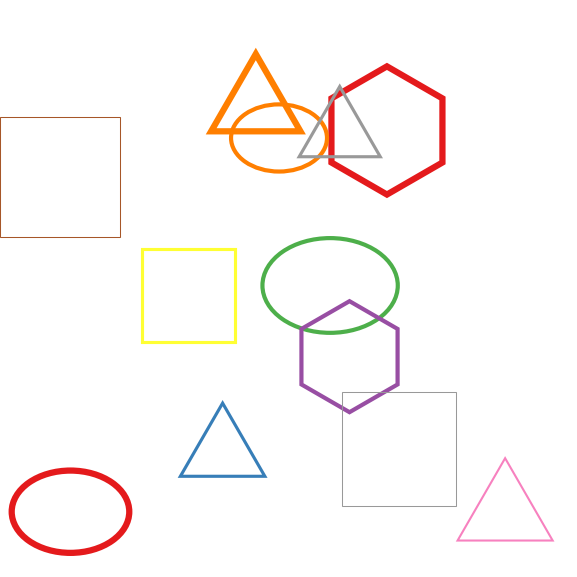[{"shape": "hexagon", "thickness": 3, "radius": 0.55, "center": [0.67, 0.773]}, {"shape": "oval", "thickness": 3, "radius": 0.51, "center": [0.122, 0.113]}, {"shape": "triangle", "thickness": 1.5, "radius": 0.42, "center": [0.385, 0.217]}, {"shape": "oval", "thickness": 2, "radius": 0.59, "center": [0.572, 0.505]}, {"shape": "hexagon", "thickness": 2, "radius": 0.48, "center": [0.605, 0.381]}, {"shape": "triangle", "thickness": 3, "radius": 0.45, "center": [0.443, 0.816]}, {"shape": "oval", "thickness": 2, "radius": 0.42, "center": [0.483, 0.76]}, {"shape": "square", "thickness": 1.5, "radius": 0.4, "center": [0.327, 0.488]}, {"shape": "square", "thickness": 0.5, "radius": 0.52, "center": [0.104, 0.693]}, {"shape": "triangle", "thickness": 1, "radius": 0.48, "center": [0.875, 0.111]}, {"shape": "triangle", "thickness": 1.5, "radius": 0.41, "center": [0.588, 0.768]}, {"shape": "square", "thickness": 0.5, "radius": 0.49, "center": [0.691, 0.222]}]